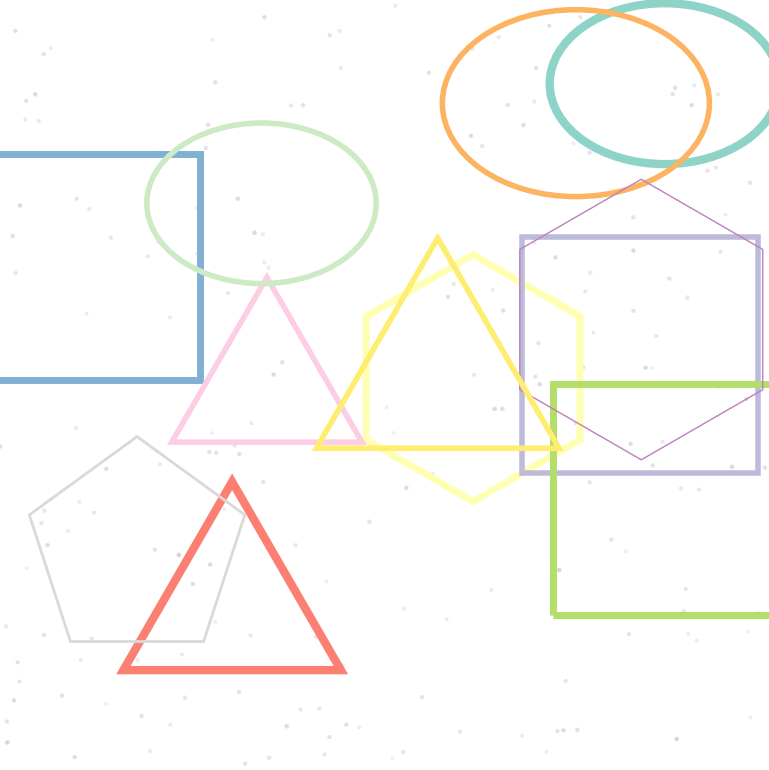[{"shape": "oval", "thickness": 3, "radius": 0.75, "center": [0.863, 0.891]}, {"shape": "hexagon", "thickness": 2.5, "radius": 0.8, "center": [0.614, 0.509]}, {"shape": "square", "thickness": 2, "radius": 0.76, "center": [0.831, 0.539]}, {"shape": "triangle", "thickness": 3, "radius": 0.82, "center": [0.301, 0.211]}, {"shape": "square", "thickness": 2.5, "radius": 0.73, "center": [0.113, 0.653]}, {"shape": "oval", "thickness": 2, "radius": 0.87, "center": [0.748, 0.866]}, {"shape": "square", "thickness": 2.5, "radius": 0.75, "center": [0.868, 0.351]}, {"shape": "triangle", "thickness": 2, "radius": 0.71, "center": [0.347, 0.497]}, {"shape": "pentagon", "thickness": 1, "radius": 0.74, "center": [0.178, 0.286]}, {"shape": "hexagon", "thickness": 0.5, "radius": 0.91, "center": [0.833, 0.585]}, {"shape": "oval", "thickness": 2, "radius": 0.74, "center": [0.34, 0.736]}, {"shape": "triangle", "thickness": 2, "radius": 0.91, "center": [0.568, 0.509]}]